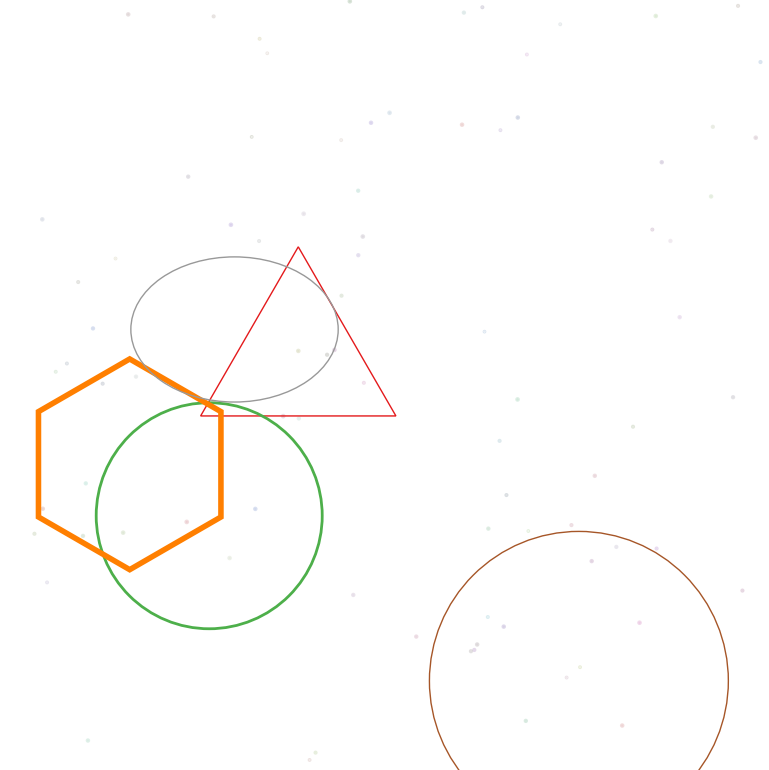[{"shape": "triangle", "thickness": 0.5, "radius": 0.73, "center": [0.387, 0.533]}, {"shape": "circle", "thickness": 1, "radius": 0.73, "center": [0.272, 0.33]}, {"shape": "hexagon", "thickness": 2, "radius": 0.68, "center": [0.168, 0.397]}, {"shape": "circle", "thickness": 0.5, "radius": 0.97, "center": [0.752, 0.116]}, {"shape": "oval", "thickness": 0.5, "radius": 0.67, "center": [0.305, 0.572]}]